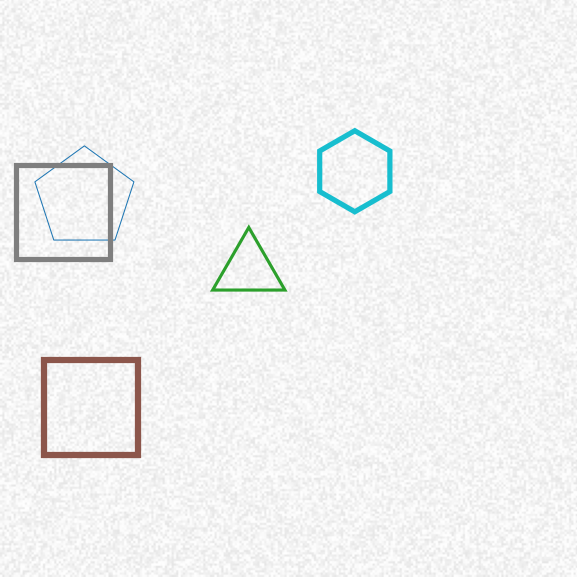[{"shape": "pentagon", "thickness": 0.5, "radius": 0.45, "center": [0.146, 0.656]}, {"shape": "triangle", "thickness": 1.5, "radius": 0.36, "center": [0.431, 0.533]}, {"shape": "square", "thickness": 3, "radius": 0.41, "center": [0.157, 0.293]}, {"shape": "square", "thickness": 2.5, "radius": 0.41, "center": [0.109, 0.632]}, {"shape": "hexagon", "thickness": 2.5, "radius": 0.35, "center": [0.614, 0.703]}]